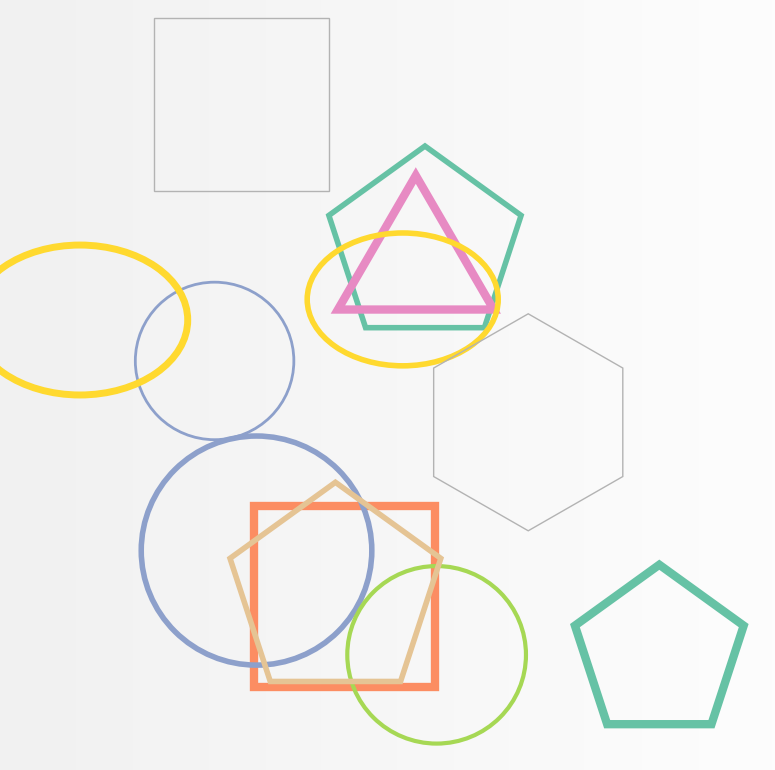[{"shape": "pentagon", "thickness": 3, "radius": 0.57, "center": [0.851, 0.152]}, {"shape": "pentagon", "thickness": 2, "radius": 0.65, "center": [0.548, 0.68]}, {"shape": "square", "thickness": 3, "radius": 0.59, "center": [0.444, 0.225]}, {"shape": "circle", "thickness": 1, "radius": 0.51, "center": [0.277, 0.531]}, {"shape": "circle", "thickness": 2, "radius": 0.74, "center": [0.331, 0.285]}, {"shape": "triangle", "thickness": 3, "radius": 0.58, "center": [0.537, 0.656]}, {"shape": "circle", "thickness": 1.5, "radius": 0.58, "center": [0.563, 0.15]}, {"shape": "oval", "thickness": 2, "radius": 0.62, "center": [0.52, 0.611]}, {"shape": "oval", "thickness": 2.5, "radius": 0.7, "center": [0.103, 0.584]}, {"shape": "pentagon", "thickness": 2, "radius": 0.71, "center": [0.433, 0.231]}, {"shape": "square", "thickness": 0.5, "radius": 0.56, "center": [0.311, 0.864]}, {"shape": "hexagon", "thickness": 0.5, "radius": 0.7, "center": [0.682, 0.452]}]